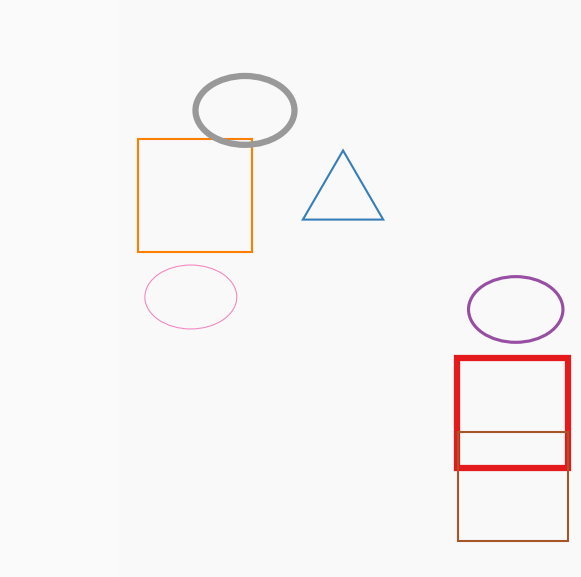[{"shape": "square", "thickness": 3, "radius": 0.48, "center": [0.882, 0.285]}, {"shape": "triangle", "thickness": 1, "radius": 0.4, "center": [0.59, 0.659]}, {"shape": "oval", "thickness": 1.5, "radius": 0.41, "center": [0.887, 0.463]}, {"shape": "square", "thickness": 1, "radius": 0.49, "center": [0.336, 0.661]}, {"shape": "square", "thickness": 1, "radius": 0.47, "center": [0.883, 0.157]}, {"shape": "oval", "thickness": 0.5, "radius": 0.4, "center": [0.328, 0.485]}, {"shape": "oval", "thickness": 3, "radius": 0.43, "center": [0.421, 0.808]}]